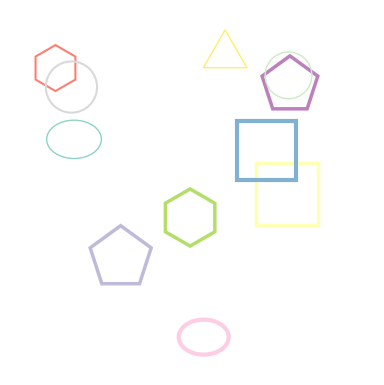[{"shape": "oval", "thickness": 1, "radius": 0.36, "center": [0.192, 0.638]}, {"shape": "square", "thickness": 2.5, "radius": 0.4, "center": [0.745, 0.495]}, {"shape": "pentagon", "thickness": 2.5, "radius": 0.42, "center": [0.313, 0.33]}, {"shape": "hexagon", "thickness": 1.5, "radius": 0.3, "center": [0.144, 0.823]}, {"shape": "square", "thickness": 3, "radius": 0.39, "center": [0.693, 0.609]}, {"shape": "hexagon", "thickness": 2.5, "radius": 0.37, "center": [0.494, 0.435]}, {"shape": "oval", "thickness": 3, "radius": 0.32, "center": [0.529, 0.124]}, {"shape": "circle", "thickness": 1.5, "radius": 0.33, "center": [0.186, 0.774]}, {"shape": "pentagon", "thickness": 2.5, "radius": 0.38, "center": [0.753, 0.779]}, {"shape": "circle", "thickness": 1, "radius": 0.3, "center": [0.749, 0.804]}, {"shape": "triangle", "thickness": 1, "radius": 0.33, "center": [0.585, 0.857]}]